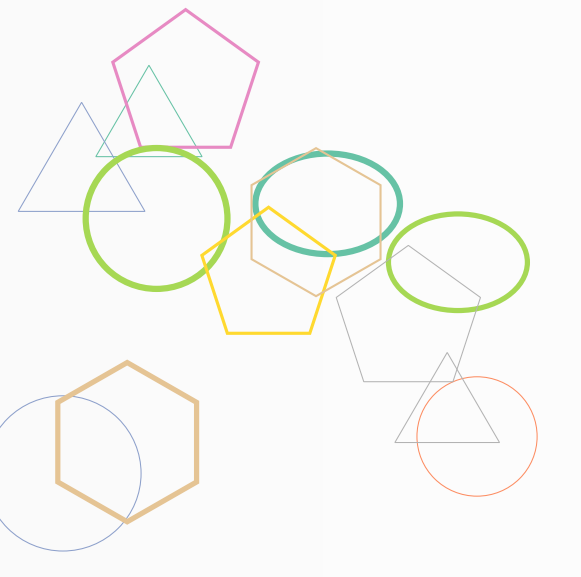[{"shape": "triangle", "thickness": 0.5, "radius": 0.53, "center": [0.256, 0.781]}, {"shape": "oval", "thickness": 3, "radius": 0.62, "center": [0.564, 0.646]}, {"shape": "circle", "thickness": 0.5, "radius": 0.52, "center": [0.821, 0.243]}, {"shape": "triangle", "thickness": 0.5, "radius": 0.63, "center": [0.14, 0.696]}, {"shape": "circle", "thickness": 0.5, "radius": 0.67, "center": [0.108, 0.179]}, {"shape": "pentagon", "thickness": 1.5, "radius": 0.66, "center": [0.319, 0.851]}, {"shape": "circle", "thickness": 3, "radius": 0.61, "center": [0.269, 0.621]}, {"shape": "oval", "thickness": 2.5, "radius": 0.6, "center": [0.788, 0.545]}, {"shape": "pentagon", "thickness": 1.5, "radius": 0.6, "center": [0.462, 0.52]}, {"shape": "hexagon", "thickness": 2.5, "radius": 0.69, "center": [0.219, 0.233]}, {"shape": "hexagon", "thickness": 1, "radius": 0.64, "center": [0.544, 0.614]}, {"shape": "triangle", "thickness": 0.5, "radius": 0.52, "center": [0.769, 0.285]}, {"shape": "pentagon", "thickness": 0.5, "radius": 0.65, "center": [0.703, 0.444]}]